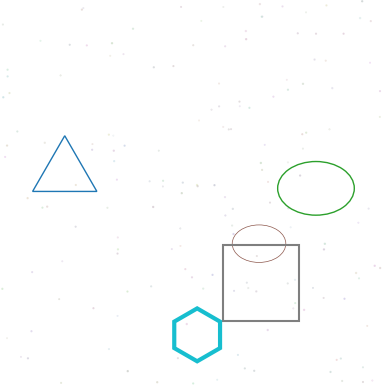[{"shape": "triangle", "thickness": 1, "radius": 0.48, "center": [0.168, 0.551]}, {"shape": "oval", "thickness": 1, "radius": 0.5, "center": [0.821, 0.511]}, {"shape": "oval", "thickness": 0.5, "radius": 0.35, "center": [0.673, 0.367]}, {"shape": "square", "thickness": 1.5, "radius": 0.49, "center": [0.678, 0.264]}, {"shape": "hexagon", "thickness": 3, "radius": 0.34, "center": [0.512, 0.13]}]